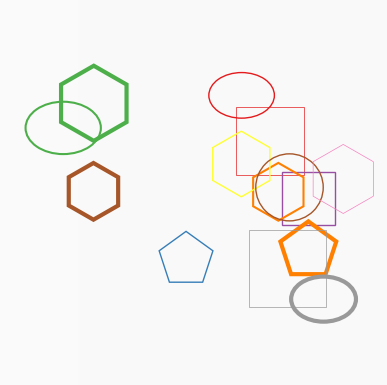[{"shape": "square", "thickness": 0.5, "radius": 0.44, "center": [0.697, 0.634]}, {"shape": "oval", "thickness": 1, "radius": 0.42, "center": [0.624, 0.752]}, {"shape": "pentagon", "thickness": 1, "radius": 0.36, "center": [0.48, 0.326]}, {"shape": "hexagon", "thickness": 3, "radius": 0.49, "center": [0.242, 0.732]}, {"shape": "oval", "thickness": 1.5, "radius": 0.49, "center": [0.163, 0.668]}, {"shape": "square", "thickness": 1, "radius": 0.35, "center": [0.796, 0.484]}, {"shape": "pentagon", "thickness": 3, "radius": 0.38, "center": [0.796, 0.349]}, {"shape": "hexagon", "thickness": 1.5, "radius": 0.38, "center": [0.718, 0.502]}, {"shape": "hexagon", "thickness": 1, "radius": 0.43, "center": [0.623, 0.574]}, {"shape": "circle", "thickness": 1, "radius": 0.44, "center": [0.747, 0.513]}, {"shape": "hexagon", "thickness": 3, "radius": 0.37, "center": [0.241, 0.503]}, {"shape": "hexagon", "thickness": 0.5, "radius": 0.45, "center": [0.886, 0.535]}, {"shape": "oval", "thickness": 3, "radius": 0.42, "center": [0.835, 0.223]}, {"shape": "square", "thickness": 0.5, "radius": 0.5, "center": [0.742, 0.303]}]